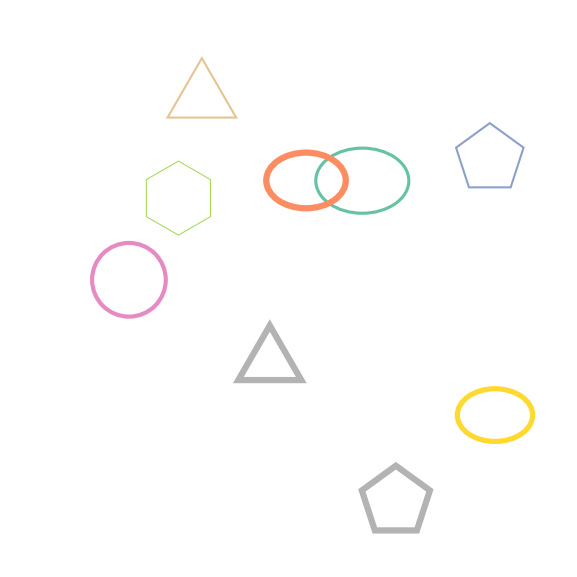[{"shape": "oval", "thickness": 1.5, "radius": 0.4, "center": [0.627, 0.686]}, {"shape": "oval", "thickness": 3, "radius": 0.34, "center": [0.53, 0.687]}, {"shape": "pentagon", "thickness": 1, "radius": 0.31, "center": [0.848, 0.724]}, {"shape": "circle", "thickness": 2, "radius": 0.32, "center": [0.223, 0.515]}, {"shape": "hexagon", "thickness": 0.5, "radius": 0.32, "center": [0.309, 0.656]}, {"shape": "oval", "thickness": 2.5, "radius": 0.33, "center": [0.857, 0.28]}, {"shape": "triangle", "thickness": 1, "radius": 0.34, "center": [0.35, 0.83]}, {"shape": "pentagon", "thickness": 3, "radius": 0.31, "center": [0.685, 0.131]}, {"shape": "triangle", "thickness": 3, "radius": 0.32, "center": [0.467, 0.372]}]